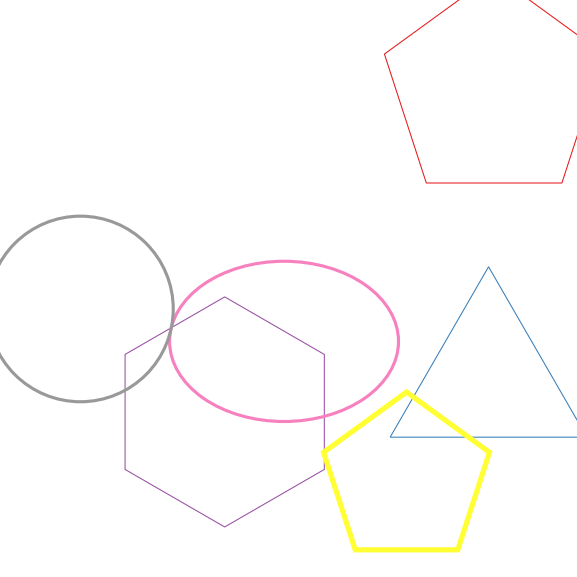[{"shape": "pentagon", "thickness": 0.5, "radius": 1.0, "center": [0.856, 0.844]}, {"shape": "triangle", "thickness": 0.5, "radius": 0.98, "center": [0.846, 0.34]}, {"shape": "hexagon", "thickness": 0.5, "radius": 1.0, "center": [0.389, 0.286]}, {"shape": "pentagon", "thickness": 2.5, "radius": 0.75, "center": [0.704, 0.169]}, {"shape": "oval", "thickness": 1.5, "radius": 0.99, "center": [0.492, 0.408]}, {"shape": "circle", "thickness": 1.5, "radius": 0.8, "center": [0.139, 0.464]}]